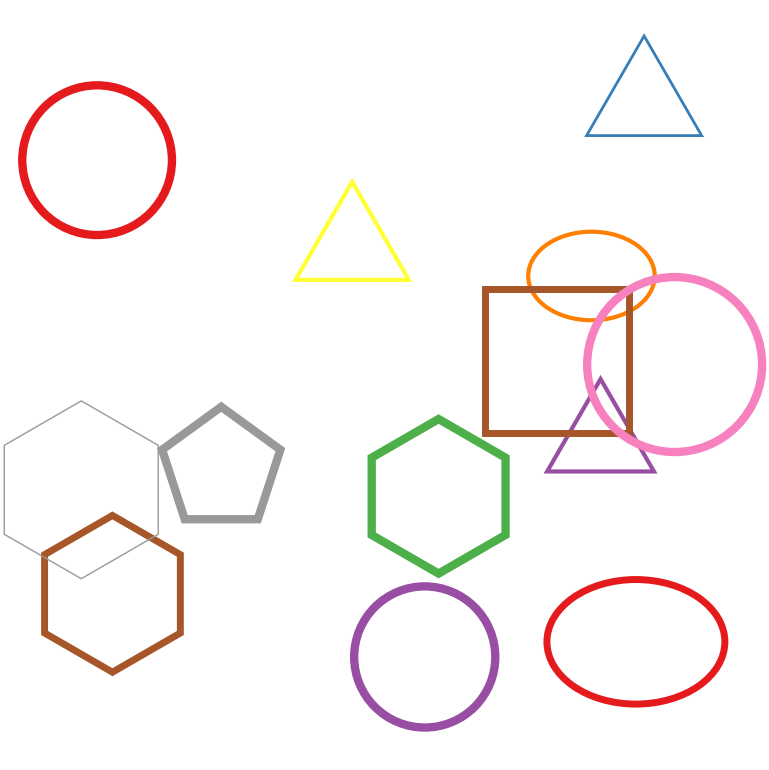[{"shape": "oval", "thickness": 2.5, "radius": 0.58, "center": [0.826, 0.166]}, {"shape": "circle", "thickness": 3, "radius": 0.49, "center": [0.126, 0.792]}, {"shape": "triangle", "thickness": 1, "radius": 0.43, "center": [0.837, 0.867]}, {"shape": "hexagon", "thickness": 3, "radius": 0.5, "center": [0.57, 0.355]}, {"shape": "circle", "thickness": 3, "radius": 0.46, "center": [0.552, 0.147]}, {"shape": "triangle", "thickness": 1.5, "radius": 0.4, "center": [0.78, 0.428]}, {"shape": "oval", "thickness": 1.5, "radius": 0.41, "center": [0.768, 0.642]}, {"shape": "triangle", "thickness": 1.5, "radius": 0.42, "center": [0.457, 0.679]}, {"shape": "square", "thickness": 2.5, "radius": 0.47, "center": [0.723, 0.531]}, {"shape": "hexagon", "thickness": 2.5, "radius": 0.51, "center": [0.146, 0.229]}, {"shape": "circle", "thickness": 3, "radius": 0.57, "center": [0.876, 0.527]}, {"shape": "hexagon", "thickness": 0.5, "radius": 0.58, "center": [0.106, 0.364]}, {"shape": "pentagon", "thickness": 3, "radius": 0.4, "center": [0.287, 0.391]}]